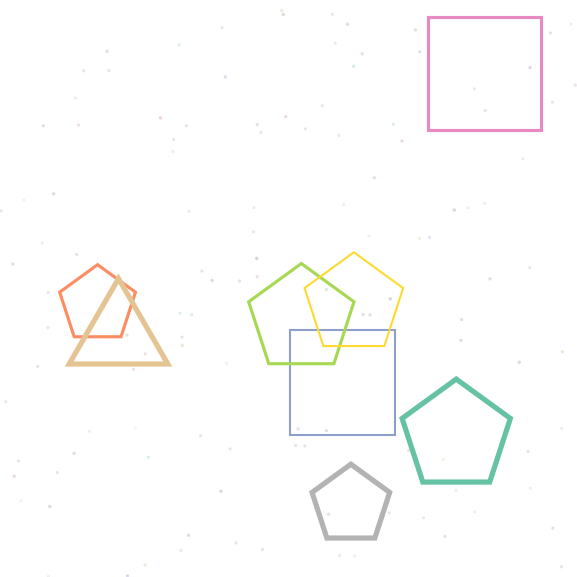[{"shape": "pentagon", "thickness": 2.5, "radius": 0.49, "center": [0.79, 0.244]}, {"shape": "pentagon", "thickness": 1.5, "radius": 0.34, "center": [0.169, 0.472]}, {"shape": "square", "thickness": 1, "radius": 0.46, "center": [0.593, 0.337]}, {"shape": "square", "thickness": 1.5, "radius": 0.49, "center": [0.84, 0.872]}, {"shape": "pentagon", "thickness": 1.5, "radius": 0.48, "center": [0.522, 0.447]}, {"shape": "pentagon", "thickness": 1, "radius": 0.45, "center": [0.613, 0.473]}, {"shape": "triangle", "thickness": 2.5, "radius": 0.49, "center": [0.205, 0.418]}, {"shape": "pentagon", "thickness": 2.5, "radius": 0.35, "center": [0.608, 0.125]}]